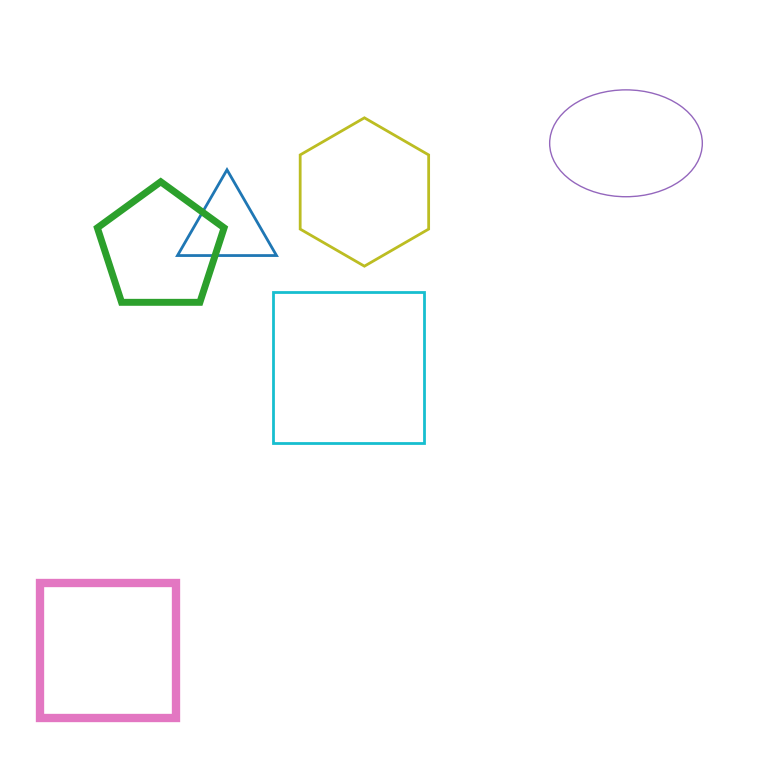[{"shape": "triangle", "thickness": 1, "radius": 0.37, "center": [0.295, 0.705]}, {"shape": "pentagon", "thickness": 2.5, "radius": 0.43, "center": [0.209, 0.677]}, {"shape": "oval", "thickness": 0.5, "radius": 0.5, "center": [0.813, 0.814]}, {"shape": "square", "thickness": 3, "radius": 0.44, "center": [0.14, 0.155]}, {"shape": "hexagon", "thickness": 1, "radius": 0.48, "center": [0.473, 0.751]}, {"shape": "square", "thickness": 1, "radius": 0.49, "center": [0.453, 0.522]}]